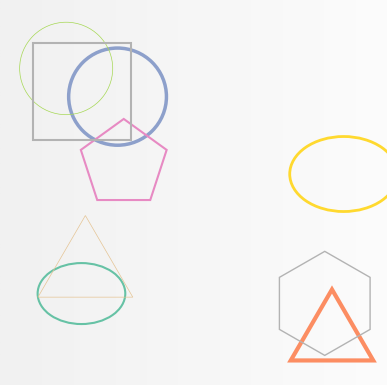[{"shape": "oval", "thickness": 1.5, "radius": 0.57, "center": [0.21, 0.238]}, {"shape": "triangle", "thickness": 3, "radius": 0.61, "center": [0.857, 0.125]}, {"shape": "circle", "thickness": 2.5, "radius": 0.63, "center": [0.303, 0.749]}, {"shape": "pentagon", "thickness": 1.5, "radius": 0.58, "center": [0.319, 0.575]}, {"shape": "circle", "thickness": 0.5, "radius": 0.6, "center": [0.171, 0.822]}, {"shape": "oval", "thickness": 2, "radius": 0.7, "center": [0.887, 0.548]}, {"shape": "triangle", "thickness": 0.5, "radius": 0.71, "center": [0.22, 0.299]}, {"shape": "hexagon", "thickness": 1, "radius": 0.68, "center": [0.838, 0.212]}, {"shape": "square", "thickness": 1.5, "radius": 0.63, "center": [0.211, 0.762]}]